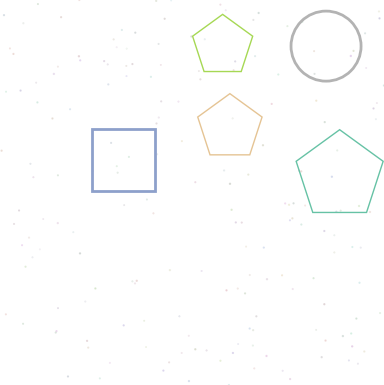[{"shape": "pentagon", "thickness": 1, "radius": 0.59, "center": [0.882, 0.544]}, {"shape": "square", "thickness": 2, "radius": 0.41, "center": [0.321, 0.584]}, {"shape": "pentagon", "thickness": 1, "radius": 0.41, "center": [0.578, 0.881]}, {"shape": "pentagon", "thickness": 1, "radius": 0.44, "center": [0.597, 0.669]}, {"shape": "circle", "thickness": 2, "radius": 0.45, "center": [0.847, 0.88]}]